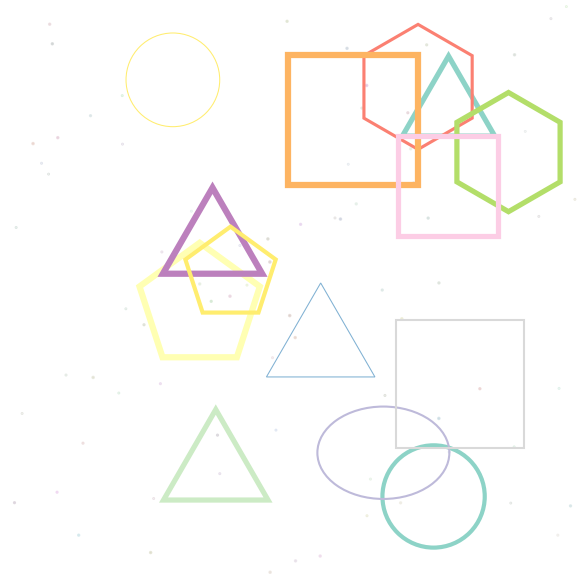[{"shape": "triangle", "thickness": 2.5, "radius": 0.46, "center": [0.777, 0.81]}, {"shape": "circle", "thickness": 2, "radius": 0.44, "center": [0.751, 0.139]}, {"shape": "pentagon", "thickness": 3, "radius": 0.55, "center": [0.346, 0.469]}, {"shape": "oval", "thickness": 1, "radius": 0.57, "center": [0.664, 0.215]}, {"shape": "hexagon", "thickness": 1.5, "radius": 0.54, "center": [0.724, 0.849]}, {"shape": "triangle", "thickness": 0.5, "radius": 0.54, "center": [0.555, 0.401]}, {"shape": "square", "thickness": 3, "radius": 0.56, "center": [0.611, 0.791]}, {"shape": "hexagon", "thickness": 2.5, "radius": 0.52, "center": [0.881, 0.736]}, {"shape": "square", "thickness": 2.5, "radius": 0.43, "center": [0.776, 0.678]}, {"shape": "square", "thickness": 1, "radius": 0.55, "center": [0.797, 0.335]}, {"shape": "triangle", "thickness": 3, "radius": 0.5, "center": [0.368, 0.575]}, {"shape": "triangle", "thickness": 2.5, "radius": 0.52, "center": [0.374, 0.186]}, {"shape": "pentagon", "thickness": 2, "radius": 0.41, "center": [0.399, 0.524]}, {"shape": "circle", "thickness": 0.5, "radius": 0.41, "center": [0.299, 0.861]}]